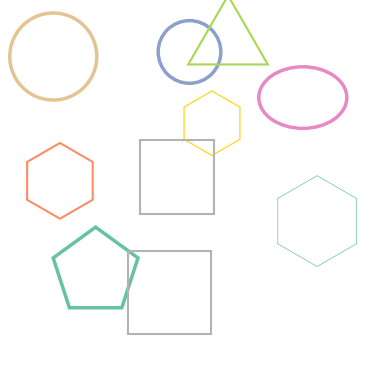[{"shape": "hexagon", "thickness": 0.5, "radius": 0.59, "center": [0.824, 0.426]}, {"shape": "pentagon", "thickness": 2.5, "radius": 0.58, "center": [0.248, 0.294]}, {"shape": "hexagon", "thickness": 1.5, "radius": 0.49, "center": [0.156, 0.53]}, {"shape": "circle", "thickness": 2.5, "radius": 0.41, "center": [0.492, 0.865]}, {"shape": "oval", "thickness": 2.5, "radius": 0.57, "center": [0.787, 0.747]}, {"shape": "triangle", "thickness": 1.5, "radius": 0.6, "center": [0.592, 0.892]}, {"shape": "hexagon", "thickness": 1, "radius": 0.42, "center": [0.551, 0.68]}, {"shape": "circle", "thickness": 2.5, "radius": 0.57, "center": [0.138, 0.853]}, {"shape": "square", "thickness": 1.5, "radius": 0.54, "center": [0.439, 0.24]}, {"shape": "square", "thickness": 1.5, "radius": 0.48, "center": [0.46, 0.541]}]